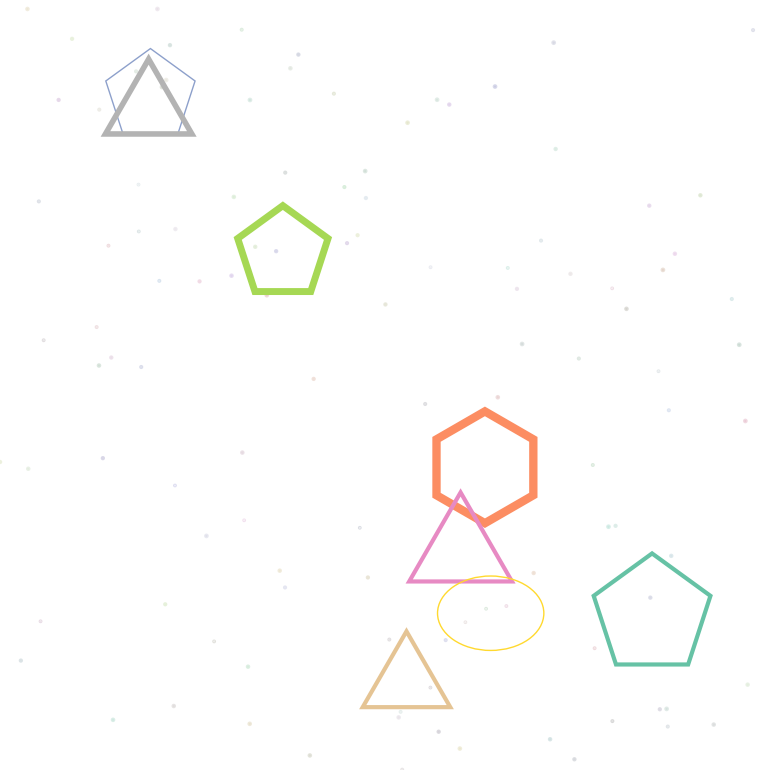[{"shape": "pentagon", "thickness": 1.5, "radius": 0.4, "center": [0.847, 0.202]}, {"shape": "hexagon", "thickness": 3, "radius": 0.36, "center": [0.63, 0.393]}, {"shape": "pentagon", "thickness": 0.5, "radius": 0.3, "center": [0.195, 0.876]}, {"shape": "triangle", "thickness": 1.5, "radius": 0.39, "center": [0.598, 0.283]}, {"shape": "pentagon", "thickness": 2.5, "radius": 0.31, "center": [0.367, 0.671]}, {"shape": "oval", "thickness": 0.5, "radius": 0.35, "center": [0.637, 0.204]}, {"shape": "triangle", "thickness": 1.5, "radius": 0.33, "center": [0.528, 0.114]}, {"shape": "triangle", "thickness": 2, "radius": 0.32, "center": [0.193, 0.858]}]